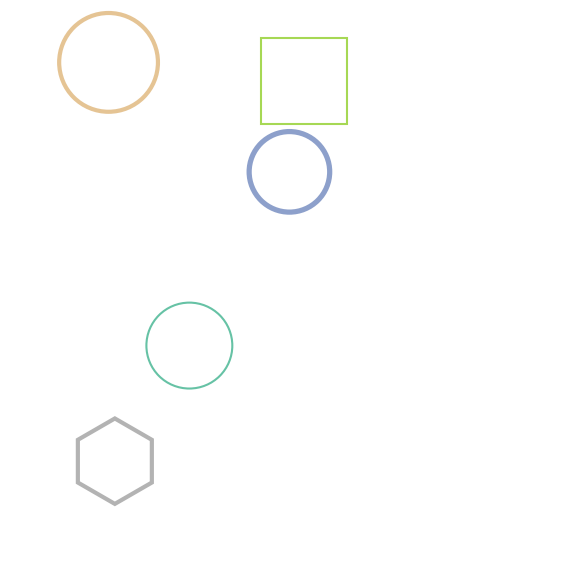[{"shape": "circle", "thickness": 1, "radius": 0.37, "center": [0.328, 0.401]}, {"shape": "circle", "thickness": 2.5, "radius": 0.35, "center": [0.501, 0.702]}, {"shape": "square", "thickness": 1, "radius": 0.37, "center": [0.526, 0.859]}, {"shape": "circle", "thickness": 2, "radius": 0.43, "center": [0.188, 0.891]}, {"shape": "hexagon", "thickness": 2, "radius": 0.37, "center": [0.199, 0.201]}]